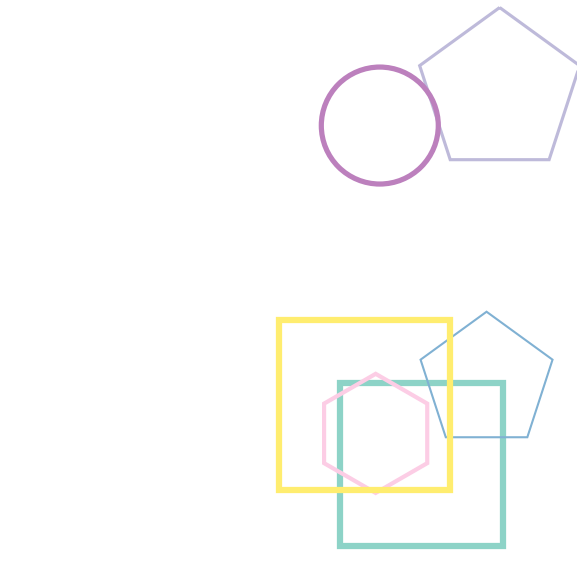[{"shape": "square", "thickness": 3, "radius": 0.71, "center": [0.731, 0.194]}, {"shape": "pentagon", "thickness": 1.5, "radius": 0.73, "center": [0.865, 0.84]}, {"shape": "pentagon", "thickness": 1, "radius": 0.6, "center": [0.843, 0.339]}, {"shape": "hexagon", "thickness": 2, "radius": 0.52, "center": [0.651, 0.249]}, {"shape": "circle", "thickness": 2.5, "radius": 0.51, "center": [0.658, 0.782]}, {"shape": "square", "thickness": 3, "radius": 0.74, "center": [0.631, 0.298]}]